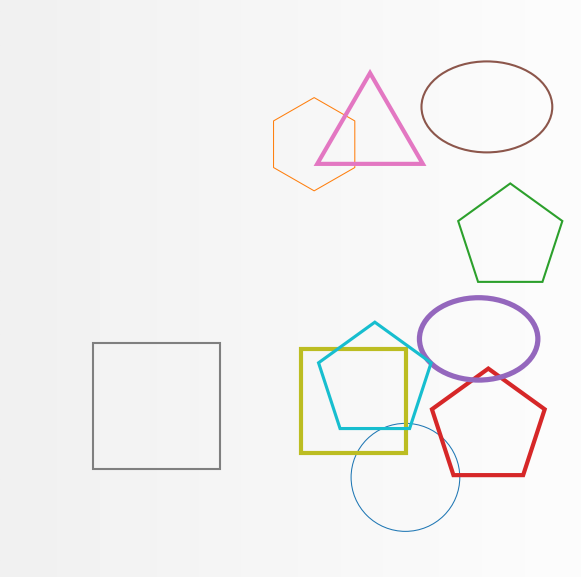[{"shape": "circle", "thickness": 0.5, "radius": 0.47, "center": [0.698, 0.173]}, {"shape": "hexagon", "thickness": 0.5, "radius": 0.4, "center": [0.541, 0.749]}, {"shape": "pentagon", "thickness": 1, "radius": 0.47, "center": [0.878, 0.587]}, {"shape": "pentagon", "thickness": 2, "radius": 0.51, "center": [0.84, 0.259]}, {"shape": "oval", "thickness": 2.5, "radius": 0.51, "center": [0.823, 0.412]}, {"shape": "oval", "thickness": 1, "radius": 0.56, "center": [0.838, 0.814]}, {"shape": "triangle", "thickness": 2, "radius": 0.52, "center": [0.637, 0.768]}, {"shape": "square", "thickness": 1, "radius": 0.54, "center": [0.269, 0.297]}, {"shape": "square", "thickness": 2, "radius": 0.45, "center": [0.608, 0.305]}, {"shape": "pentagon", "thickness": 1.5, "radius": 0.51, "center": [0.645, 0.339]}]